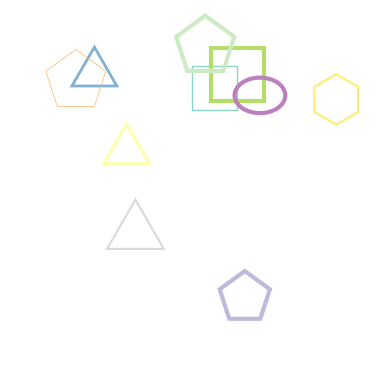[{"shape": "square", "thickness": 1, "radius": 0.29, "center": [0.557, 0.771]}, {"shape": "triangle", "thickness": 2.5, "radius": 0.34, "center": [0.329, 0.609]}, {"shape": "pentagon", "thickness": 3, "radius": 0.34, "center": [0.636, 0.227]}, {"shape": "triangle", "thickness": 2, "radius": 0.34, "center": [0.245, 0.81]}, {"shape": "pentagon", "thickness": 0.5, "radius": 0.41, "center": [0.197, 0.79]}, {"shape": "square", "thickness": 3, "radius": 0.34, "center": [0.616, 0.807]}, {"shape": "triangle", "thickness": 1.5, "radius": 0.43, "center": [0.352, 0.396]}, {"shape": "oval", "thickness": 3, "radius": 0.33, "center": [0.675, 0.752]}, {"shape": "pentagon", "thickness": 3, "radius": 0.4, "center": [0.533, 0.88]}, {"shape": "hexagon", "thickness": 1.5, "radius": 0.33, "center": [0.873, 0.742]}]